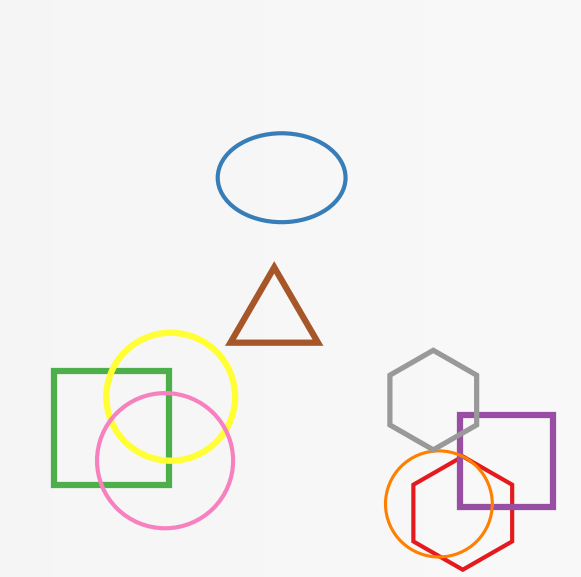[{"shape": "hexagon", "thickness": 2, "radius": 0.49, "center": [0.796, 0.111]}, {"shape": "oval", "thickness": 2, "radius": 0.55, "center": [0.485, 0.691]}, {"shape": "square", "thickness": 3, "radius": 0.49, "center": [0.192, 0.258]}, {"shape": "square", "thickness": 3, "radius": 0.4, "center": [0.872, 0.201]}, {"shape": "circle", "thickness": 1.5, "radius": 0.46, "center": [0.755, 0.127]}, {"shape": "circle", "thickness": 3, "radius": 0.55, "center": [0.294, 0.312]}, {"shape": "triangle", "thickness": 3, "radius": 0.43, "center": [0.472, 0.449]}, {"shape": "circle", "thickness": 2, "radius": 0.59, "center": [0.284, 0.201]}, {"shape": "hexagon", "thickness": 2.5, "radius": 0.43, "center": [0.745, 0.306]}]